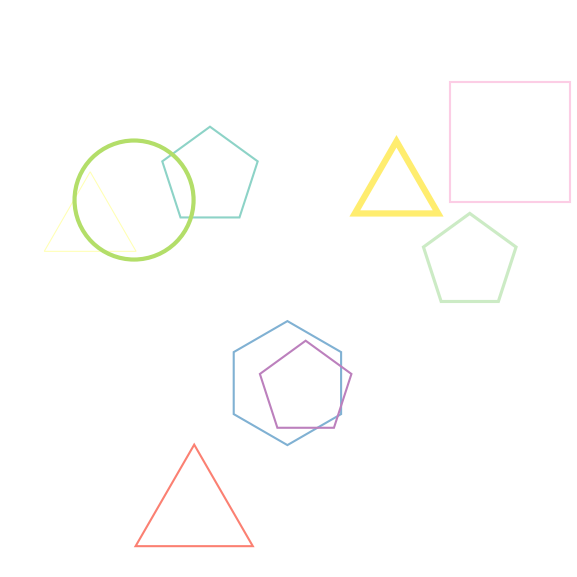[{"shape": "pentagon", "thickness": 1, "radius": 0.43, "center": [0.364, 0.693]}, {"shape": "triangle", "thickness": 0.5, "radius": 0.46, "center": [0.156, 0.61]}, {"shape": "triangle", "thickness": 1, "radius": 0.59, "center": [0.336, 0.112]}, {"shape": "hexagon", "thickness": 1, "radius": 0.54, "center": [0.498, 0.336]}, {"shape": "circle", "thickness": 2, "radius": 0.52, "center": [0.232, 0.653]}, {"shape": "square", "thickness": 1, "radius": 0.52, "center": [0.883, 0.753]}, {"shape": "pentagon", "thickness": 1, "radius": 0.42, "center": [0.529, 0.326]}, {"shape": "pentagon", "thickness": 1.5, "radius": 0.42, "center": [0.813, 0.545]}, {"shape": "triangle", "thickness": 3, "radius": 0.42, "center": [0.687, 0.671]}]